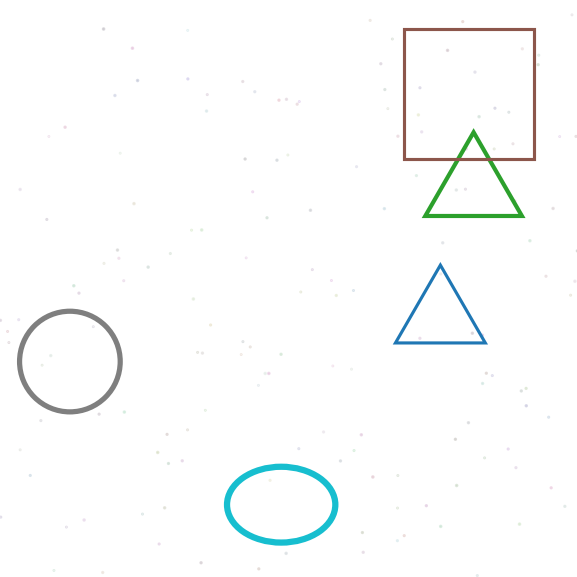[{"shape": "triangle", "thickness": 1.5, "radius": 0.45, "center": [0.763, 0.45]}, {"shape": "triangle", "thickness": 2, "radius": 0.48, "center": [0.82, 0.673]}, {"shape": "square", "thickness": 1.5, "radius": 0.56, "center": [0.812, 0.836]}, {"shape": "circle", "thickness": 2.5, "radius": 0.44, "center": [0.121, 0.373]}, {"shape": "oval", "thickness": 3, "radius": 0.47, "center": [0.487, 0.125]}]